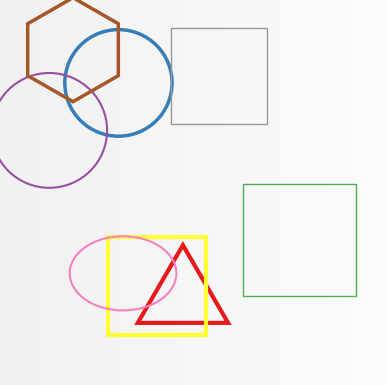[{"shape": "triangle", "thickness": 3, "radius": 0.67, "center": [0.472, 0.229]}, {"shape": "circle", "thickness": 2.5, "radius": 0.69, "center": [0.306, 0.785]}, {"shape": "square", "thickness": 1, "radius": 0.73, "center": [0.774, 0.377]}, {"shape": "circle", "thickness": 1.5, "radius": 0.75, "center": [0.127, 0.661]}, {"shape": "square", "thickness": 3, "radius": 0.63, "center": [0.405, 0.257]}, {"shape": "hexagon", "thickness": 2.5, "radius": 0.68, "center": [0.188, 0.871]}, {"shape": "oval", "thickness": 1.5, "radius": 0.69, "center": [0.318, 0.29]}, {"shape": "square", "thickness": 1, "radius": 0.62, "center": [0.565, 0.803]}]